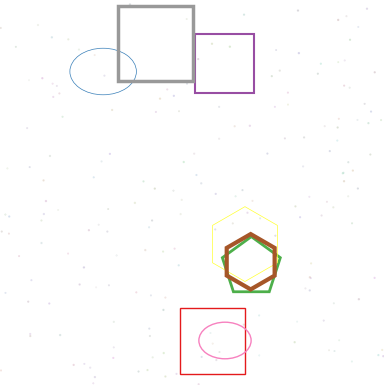[{"shape": "square", "thickness": 1, "radius": 0.43, "center": [0.552, 0.114]}, {"shape": "oval", "thickness": 0.5, "radius": 0.43, "center": [0.268, 0.814]}, {"shape": "pentagon", "thickness": 2, "radius": 0.4, "center": [0.653, 0.306]}, {"shape": "square", "thickness": 1.5, "radius": 0.38, "center": [0.584, 0.834]}, {"shape": "hexagon", "thickness": 0.5, "radius": 0.49, "center": [0.636, 0.366]}, {"shape": "hexagon", "thickness": 3, "radius": 0.36, "center": [0.651, 0.32]}, {"shape": "oval", "thickness": 1, "radius": 0.34, "center": [0.584, 0.116]}, {"shape": "square", "thickness": 2.5, "radius": 0.49, "center": [0.405, 0.887]}]